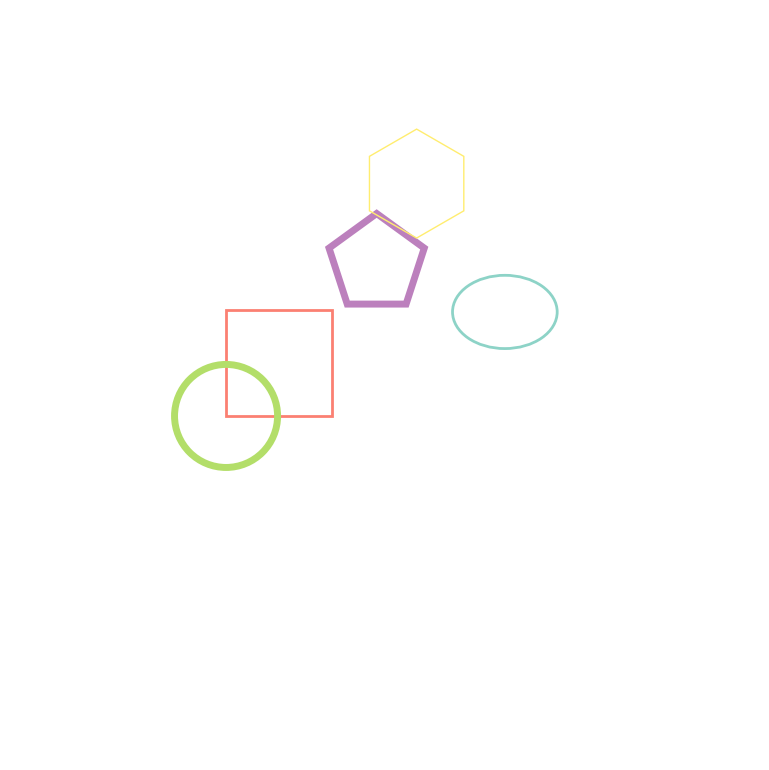[{"shape": "oval", "thickness": 1, "radius": 0.34, "center": [0.656, 0.595]}, {"shape": "square", "thickness": 1, "radius": 0.35, "center": [0.362, 0.528]}, {"shape": "circle", "thickness": 2.5, "radius": 0.33, "center": [0.294, 0.46]}, {"shape": "pentagon", "thickness": 2.5, "radius": 0.33, "center": [0.489, 0.658]}, {"shape": "hexagon", "thickness": 0.5, "radius": 0.35, "center": [0.541, 0.762]}]